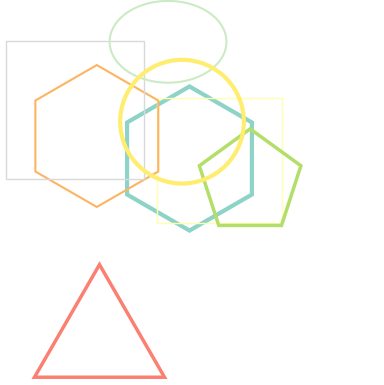[{"shape": "hexagon", "thickness": 3, "radius": 0.94, "center": [0.492, 0.588]}, {"shape": "square", "thickness": 1, "radius": 0.81, "center": [0.57, 0.583]}, {"shape": "triangle", "thickness": 2.5, "radius": 0.97, "center": [0.258, 0.118]}, {"shape": "hexagon", "thickness": 1.5, "radius": 0.92, "center": [0.251, 0.647]}, {"shape": "pentagon", "thickness": 2.5, "radius": 0.69, "center": [0.65, 0.527]}, {"shape": "square", "thickness": 1, "radius": 0.9, "center": [0.194, 0.714]}, {"shape": "oval", "thickness": 1.5, "radius": 0.76, "center": [0.436, 0.891]}, {"shape": "circle", "thickness": 3, "radius": 0.8, "center": [0.473, 0.684]}]